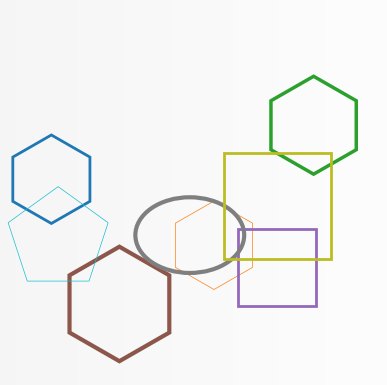[{"shape": "hexagon", "thickness": 2, "radius": 0.57, "center": [0.133, 0.534]}, {"shape": "hexagon", "thickness": 0.5, "radius": 0.57, "center": [0.552, 0.363]}, {"shape": "hexagon", "thickness": 2.5, "radius": 0.64, "center": [0.809, 0.675]}, {"shape": "square", "thickness": 2, "radius": 0.5, "center": [0.715, 0.306]}, {"shape": "hexagon", "thickness": 3, "radius": 0.74, "center": [0.308, 0.211]}, {"shape": "oval", "thickness": 3, "radius": 0.7, "center": [0.49, 0.389]}, {"shape": "square", "thickness": 2, "radius": 0.69, "center": [0.717, 0.465]}, {"shape": "pentagon", "thickness": 0.5, "radius": 0.68, "center": [0.15, 0.38]}]